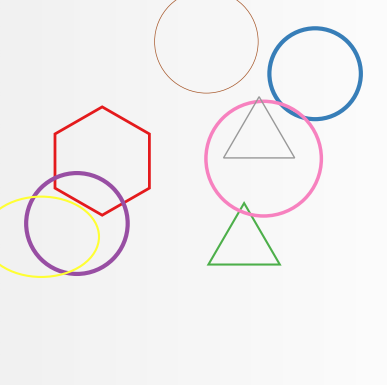[{"shape": "hexagon", "thickness": 2, "radius": 0.7, "center": [0.264, 0.582]}, {"shape": "circle", "thickness": 3, "radius": 0.59, "center": [0.813, 0.808]}, {"shape": "triangle", "thickness": 1.5, "radius": 0.53, "center": [0.63, 0.366]}, {"shape": "circle", "thickness": 3, "radius": 0.65, "center": [0.199, 0.419]}, {"shape": "oval", "thickness": 1.5, "radius": 0.75, "center": [0.106, 0.385]}, {"shape": "circle", "thickness": 0.5, "radius": 0.67, "center": [0.533, 0.892]}, {"shape": "circle", "thickness": 2.5, "radius": 0.74, "center": [0.68, 0.588]}, {"shape": "triangle", "thickness": 1, "radius": 0.53, "center": [0.669, 0.643]}]